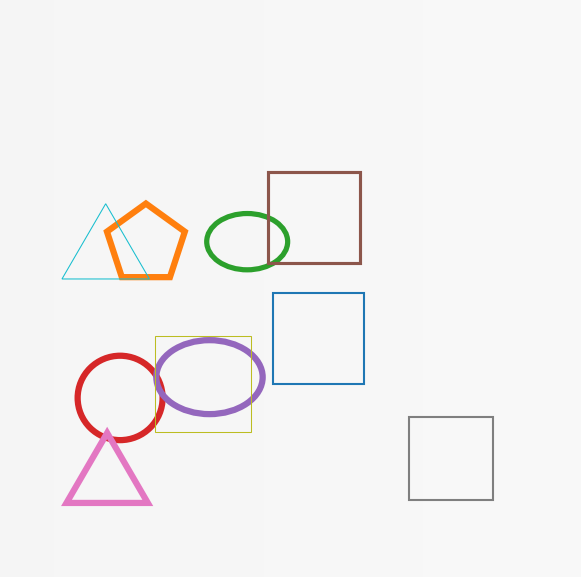[{"shape": "square", "thickness": 1, "radius": 0.39, "center": [0.548, 0.413]}, {"shape": "pentagon", "thickness": 3, "radius": 0.35, "center": [0.251, 0.576]}, {"shape": "oval", "thickness": 2.5, "radius": 0.35, "center": [0.425, 0.581]}, {"shape": "circle", "thickness": 3, "radius": 0.37, "center": [0.207, 0.31]}, {"shape": "oval", "thickness": 3, "radius": 0.46, "center": [0.36, 0.346]}, {"shape": "square", "thickness": 1.5, "radius": 0.4, "center": [0.54, 0.622]}, {"shape": "triangle", "thickness": 3, "radius": 0.4, "center": [0.184, 0.169]}, {"shape": "square", "thickness": 1, "radius": 0.36, "center": [0.776, 0.205]}, {"shape": "square", "thickness": 0.5, "radius": 0.42, "center": [0.349, 0.335]}, {"shape": "triangle", "thickness": 0.5, "radius": 0.43, "center": [0.182, 0.559]}]